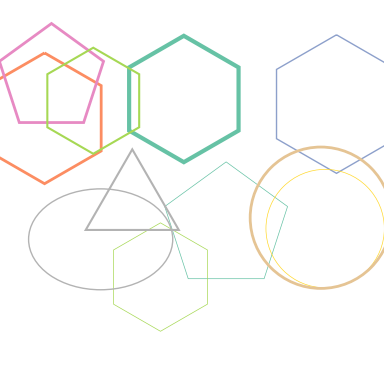[{"shape": "hexagon", "thickness": 3, "radius": 0.82, "center": [0.478, 0.743]}, {"shape": "pentagon", "thickness": 0.5, "radius": 0.84, "center": [0.587, 0.412]}, {"shape": "hexagon", "thickness": 2, "radius": 0.85, "center": [0.116, 0.693]}, {"shape": "hexagon", "thickness": 1, "radius": 0.9, "center": [0.874, 0.73]}, {"shape": "pentagon", "thickness": 2, "radius": 0.71, "center": [0.134, 0.797]}, {"shape": "hexagon", "thickness": 0.5, "radius": 0.7, "center": [0.417, 0.28]}, {"shape": "hexagon", "thickness": 1.5, "radius": 0.69, "center": [0.242, 0.738]}, {"shape": "circle", "thickness": 0.5, "radius": 0.77, "center": [0.845, 0.406]}, {"shape": "circle", "thickness": 2, "radius": 0.92, "center": [0.833, 0.434]}, {"shape": "oval", "thickness": 1, "radius": 0.94, "center": [0.261, 0.378]}, {"shape": "triangle", "thickness": 1.5, "radius": 0.7, "center": [0.344, 0.473]}]